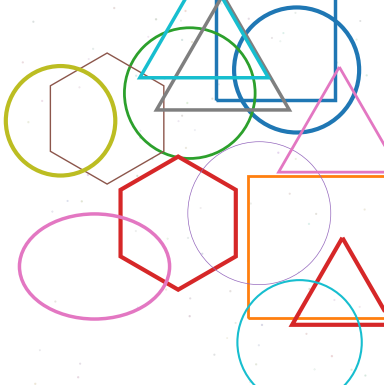[{"shape": "square", "thickness": 2.5, "radius": 0.77, "center": [0.716, 0.895]}, {"shape": "circle", "thickness": 3, "radius": 0.81, "center": [0.77, 0.818]}, {"shape": "square", "thickness": 2, "radius": 0.92, "center": [0.828, 0.358]}, {"shape": "circle", "thickness": 2, "radius": 0.85, "center": [0.493, 0.758]}, {"shape": "hexagon", "thickness": 3, "radius": 0.86, "center": [0.463, 0.42]}, {"shape": "triangle", "thickness": 3, "radius": 0.75, "center": [0.889, 0.232]}, {"shape": "circle", "thickness": 0.5, "radius": 0.93, "center": [0.673, 0.446]}, {"shape": "hexagon", "thickness": 1, "radius": 0.85, "center": [0.278, 0.692]}, {"shape": "triangle", "thickness": 2, "radius": 0.91, "center": [0.881, 0.644]}, {"shape": "oval", "thickness": 2.5, "radius": 0.97, "center": [0.246, 0.308]}, {"shape": "triangle", "thickness": 2.5, "radius": 1.0, "center": [0.579, 0.814]}, {"shape": "circle", "thickness": 3, "radius": 0.71, "center": [0.157, 0.686]}, {"shape": "circle", "thickness": 1.5, "radius": 0.81, "center": [0.778, 0.111]}, {"shape": "triangle", "thickness": 2.5, "radius": 0.96, "center": [0.53, 0.894]}]